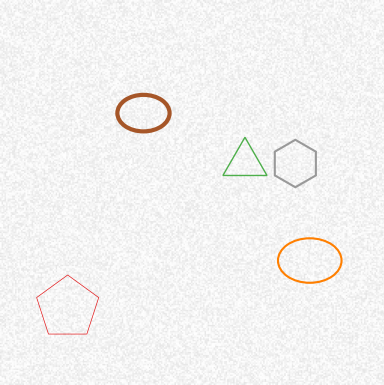[{"shape": "pentagon", "thickness": 0.5, "radius": 0.42, "center": [0.176, 0.201]}, {"shape": "triangle", "thickness": 1, "radius": 0.33, "center": [0.636, 0.577]}, {"shape": "oval", "thickness": 1.5, "radius": 0.41, "center": [0.805, 0.323]}, {"shape": "oval", "thickness": 3, "radius": 0.34, "center": [0.373, 0.706]}, {"shape": "hexagon", "thickness": 1.5, "radius": 0.31, "center": [0.767, 0.575]}]